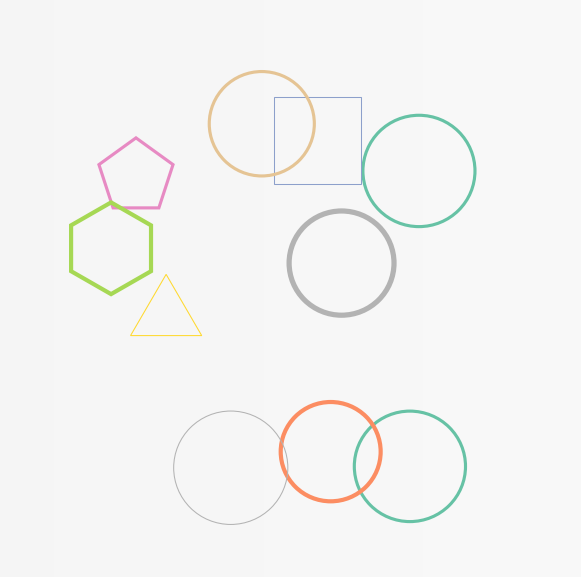[{"shape": "circle", "thickness": 1.5, "radius": 0.48, "center": [0.721, 0.703]}, {"shape": "circle", "thickness": 1.5, "radius": 0.48, "center": [0.705, 0.192]}, {"shape": "circle", "thickness": 2, "radius": 0.43, "center": [0.569, 0.217]}, {"shape": "square", "thickness": 0.5, "radius": 0.37, "center": [0.545, 0.756]}, {"shape": "pentagon", "thickness": 1.5, "radius": 0.34, "center": [0.234, 0.693]}, {"shape": "hexagon", "thickness": 2, "radius": 0.4, "center": [0.191, 0.569]}, {"shape": "triangle", "thickness": 0.5, "radius": 0.35, "center": [0.286, 0.453]}, {"shape": "circle", "thickness": 1.5, "radius": 0.45, "center": [0.45, 0.785]}, {"shape": "circle", "thickness": 2.5, "radius": 0.45, "center": [0.588, 0.544]}, {"shape": "circle", "thickness": 0.5, "radius": 0.49, "center": [0.397, 0.189]}]